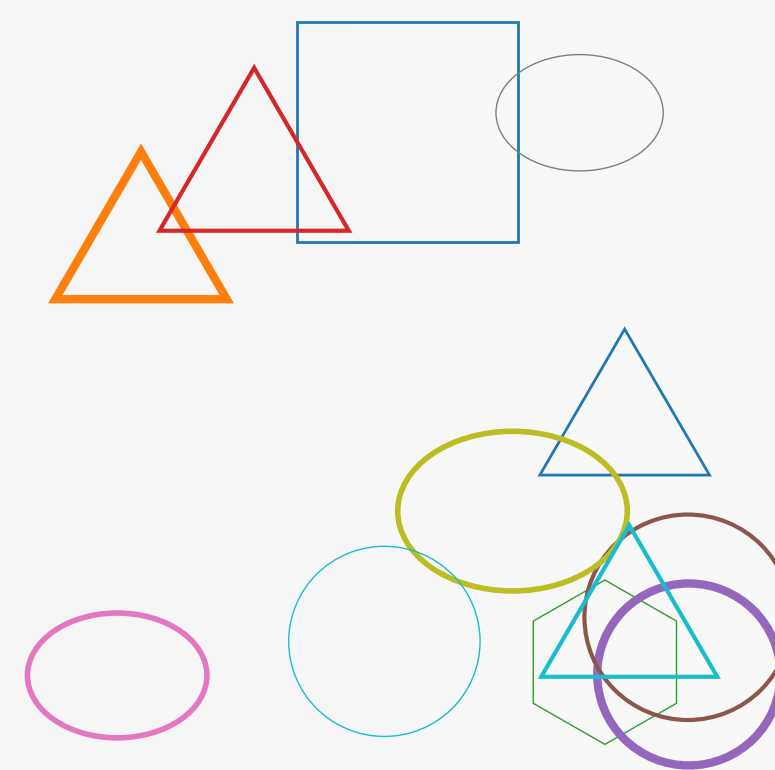[{"shape": "square", "thickness": 1, "radius": 0.72, "center": [0.526, 0.829]}, {"shape": "triangle", "thickness": 1, "radius": 0.63, "center": [0.806, 0.446]}, {"shape": "triangle", "thickness": 3, "radius": 0.64, "center": [0.182, 0.675]}, {"shape": "hexagon", "thickness": 0.5, "radius": 0.53, "center": [0.781, 0.14]}, {"shape": "triangle", "thickness": 1.5, "radius": 0.71, "center": [0.328, 0.771]}, {"shape": "circle", "thickness": 3, "radius": 0.59, "center": [0.889, 0.124]}, {"shape": "circle", "thickness": 1.5, "radius": 0.67, "center": [0.888, 0.198]}, {"shape": "oval", "thickness": 2, "radius": 0.58, "center": [0.151, 0.123]}, {"shape": "oval", "thickness": 0.5, "radius": 0.54, "center": [0.748, 0.854]}, {"shape": "oval", "thickness": 2, "radius": 0.74, "center": [0.661, 0.336]}, {"shape": "triangle", "thickness": 1.5, "radius": 0.66, "center": [0.812, 0.187]}, {"shape": "circle", "thickness": 0.5, "radius": 0.62, "center": [0.496, 0.167]}]